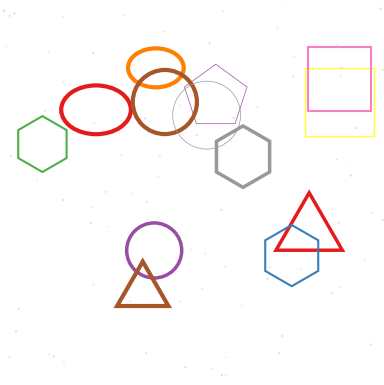[{"shape": "triangle", "thickness": 2.5, "radius": 0.5, "center": [0.803, 0.4]}, {"shape": "oval", "thickness": 3, "radius": 0.45, "center": [0.249, 0.715]}, {"shape": "hexagon", "thickness": 1.5, "radius": 0.4, "center": [0.758, 0.336]}, {"shape": "hexagon", "thickness": 1.5, "radius": 0.36, "center": [0.11, 0.626]}, {"shape": "pentagon", "thickness": 0.5, "radius": 0.43, "center": [0.56, 0.748]}, {"shape": "circle", "thickness": 2.5, "radius": 0.36, "center": [0.401, 0.349]}, {"shape": "oval", "thickness": 3, "radius": 0.36, "center": [0.405, 0.824]}, {"shape": "square", "thickness": 1, "radius": 0.44, "center": [0.882, 0.735]}, {"shape": "triangle", "thickness": 3, "radius": 0.38, "center": [0.371, 0.244]}, {"shape": "circle", "thickness": 3, "radius": 0.42, "center": [0.428, 0.735]}, {"shape": "square", "thickness": 1.5, "radius": 0.41, "center": [0.882, 0.795]}, {"shape": "hexagon", "thickness": 2.5, "radius": 0.4, "center": [0.631, 0.593]}, {"shape": "circle", "thickness": 0.5, "radius": 0.44, "center": [0.537, 0.701]}]